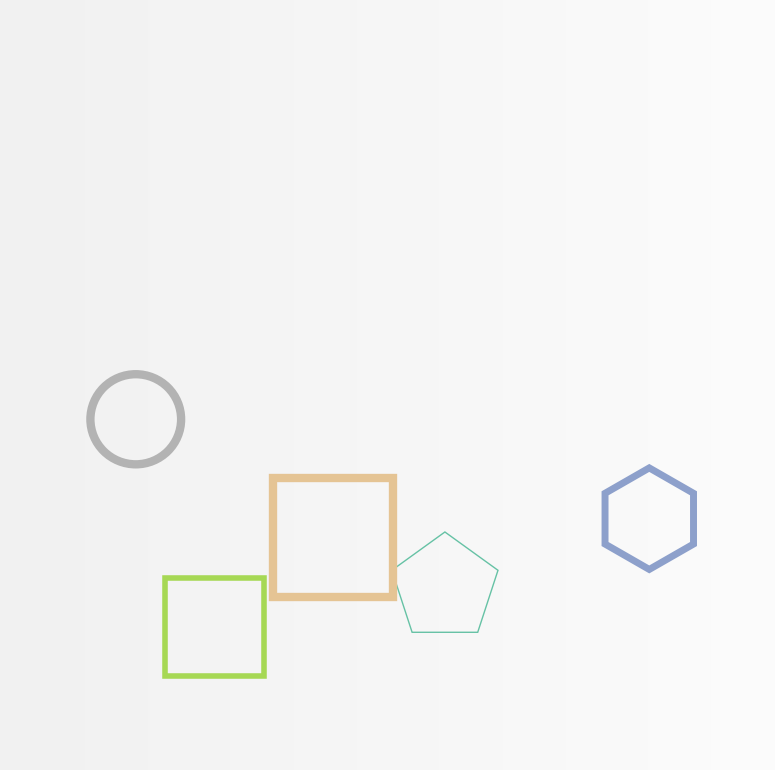[{"shape": "pentagon", "thickness": 0.5, "radius": 0.36, "center": [0.574, 0.237]}, {"shape": "hexagon", "thickness": 2.5, "radius": 0.33, "center": [0.838, 0.326]}, {"shape": "square", "thickness": 2, "radius": 0.32, "center": [0.277, 0.186]}, {"shape": "square", "thickness": 3, "radius": 0.39, "center": [0.43, 0.302]}, {"shape": "circle", "thickness": 3, "radius": 0.29, "center": [0.175, 0.455]}]